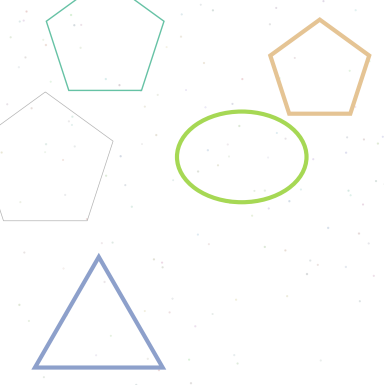[{"shape": "pentagon", "thickness": 1, "radius": 0.8, "center": [0.273, 0.895]}, {"shape": "triangle", "thickness": 3, "radius": 0.96, "center": [0.257, 0.141]}, {"shape": "oval", "thickness": 3, "radius": 0.84, "center": [0.628, 0.592]}, {"shape": "pentagon", "thickness": 3, "radius": 0.68, "center": [0.831, 0.814]}, {"shape": "pentagon", "thickness": 0.5, "radius": 0.92, "center": [0.118, 0.576]}]